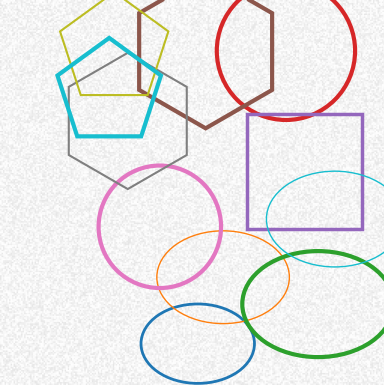[{"shape": "oval", "thickness": 2, "radius": 0.74, "center": [0.514, 0.107]}, {"shape": "oval", "thickness": 1, "radius": 0.86, "center": [0.579, 0.28]}, {"shape": "oval", "thickness": 3, "radius": 0.98, "center": [0.826, 0.21]}, {"shape": "circle", "thickness": 3, "radius": 0.9, "center": [0.743, 0.868]}, {"shape": "square", "thickness": 2.5, "radius": 0.75, "center": [0.791, 0.555]}, {"shape": "hexagon", "thickness": 3, "radius": 1.0, "center": [0.534, 0.866]}, {"shape": "circle", "thickness": 3, "radius": 0.8, "center": [0.415, 0.411]}, {"shape": "hexagon", "thickness": 1.5, "radius": 0.88, "center": [0.332, 0.686]}, {"shape": "pentagon", "thickness": 1.5, "radius": 0.74, "center": [0.297, 0.873]}, {"shape": "oval", "thickness": 1, "radius": 0.89, "center": [0.87, 0.431]}, {"shape": "pentagon", "thickness": 3, "radius": 0.71, "center": [0.284, 0.76]}]